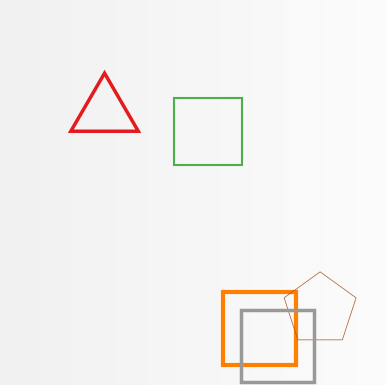[{"shape": "triangle", "thickness": 2.5, "radius": 0.5, "center": [0.27, 0.709]}, {"shape": "square", "thickness": 1.5, "radius": 0.44, "center": [0.537, 0.657]}, {"shape": "square", "thickness": 3, "radius": 0.47, "center": [0.67, 0.147]}, {"shape": "pentagon", "thickness": 0.5, "radius": 0.49, "center": [0.826, 0.196]}, {"shape": "square", "thickness": 2.5, "radius": 0.47, "center": [0.716, 0.101]}]